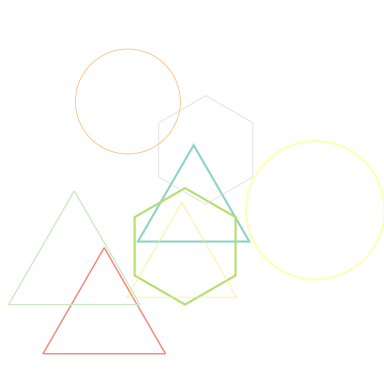[{"shape": "triangle", "thickness": 1.5, "radius": 0.83, "center": [0.503, 0.456]}, {"shape": "circle", "thickness": 1.5, "radius": 0.9, "center": [0.819, 0.454]}, {"shape": "triangle", "thickness": 1, "radius": 0.92, "center": [0.271, 0.173]}, {"shape": "circle", "thickness": 0.5, "radius": 0.68, "center": [0.332, 0.736]}, {"shape": "hexagon", "thickness": 1.5, "radius": 0.76, "center": [0.481, 0.36]}, {"shape": "hexagon", "thickness": 0.5, "radius": 0.71, "center": [0.535, 0.611]}, {"shape": "triangle", "thickness": 1, "radius": 0.99, "center": [0.193, 0.307]}, {"shape": "triangle", "thickness": 0.5, "radius": 0.82, "center": [0.472, 0.31]}]